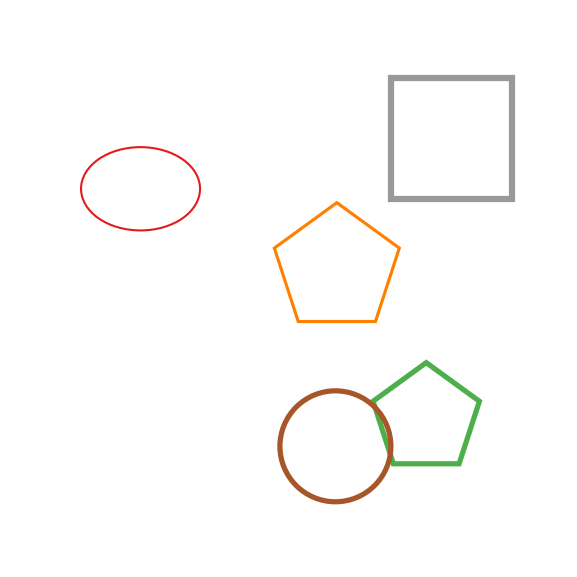[{"shape": "oval", "thickness": 1, "radius": 0.52, "center": [0.243, 0.672]}, {"shape": "pentagon", "thickness": 2.5, "radius": 0.48, "center": [0.738, 0.274]}, {"shape": "pentagon", "thickness": 1.5, "radius": 0.57, "center": [0.583, 0.534]}, {"shape": "circle", "thickness": 2.5, "radius": 0.48, "center": [0.581, 0.226]}, {"shape": "square", "thickness": 3, "radius": 0.52, "center": [0.781, 0.759]}]